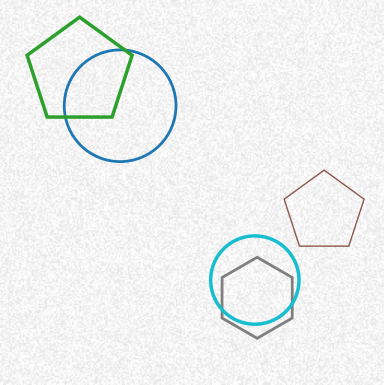[{"shape": "circle", "thickness": 2, "radius": 0.73, "center": [0.312, 0.725]}, {"shape": "pentagon", "thickness": 2.5, "radius": 0.72, "center": [0.207, 0.812]}, {"shape": "pentagon", "thickness": 1, "radius": 0.55, "center": [0.842, 0.449]}, {"shape": "hexagon", "thickness": 2, "radius": 0.53, "center": [0.668, 0.227]}, {"shape": "circle", "thickness": 2.5, "radius": 0.57, "center": [0.662, 0.273]}]